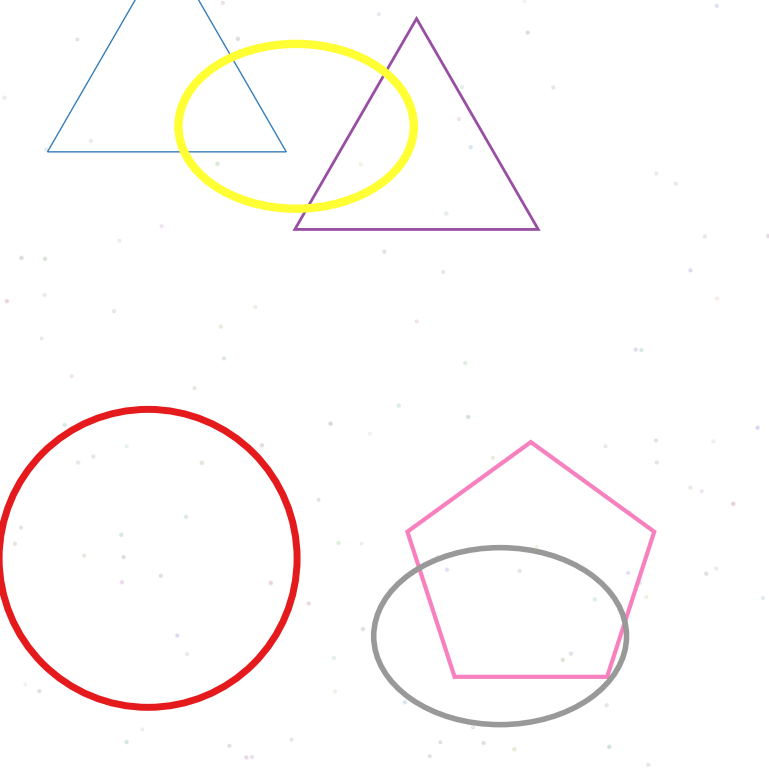[{"shape": "circle", "thickness": 2.5, "radius": 0.97, "center": [0.192, 0.275]}, {"shape": "triangle", "thickness": 0.5, "radius": 0.9, "center": [0.217, 0.892]}, {"shape": "triangle", "thickness": 1, "radius": 0.91, "center": [0.541, 0.793]}, {"shape": "oval", "thickness": 3, "radius": 0.76, "center": [0.385, 0.836]}, {"shape": "pentagon", "thickness": 1.5, "radius": 0.84, "center": [0.689, 0.257]}, {"shape": "oval", "thickness": 2, "radius": 0.82, "center": [0.65, 0.174]}]